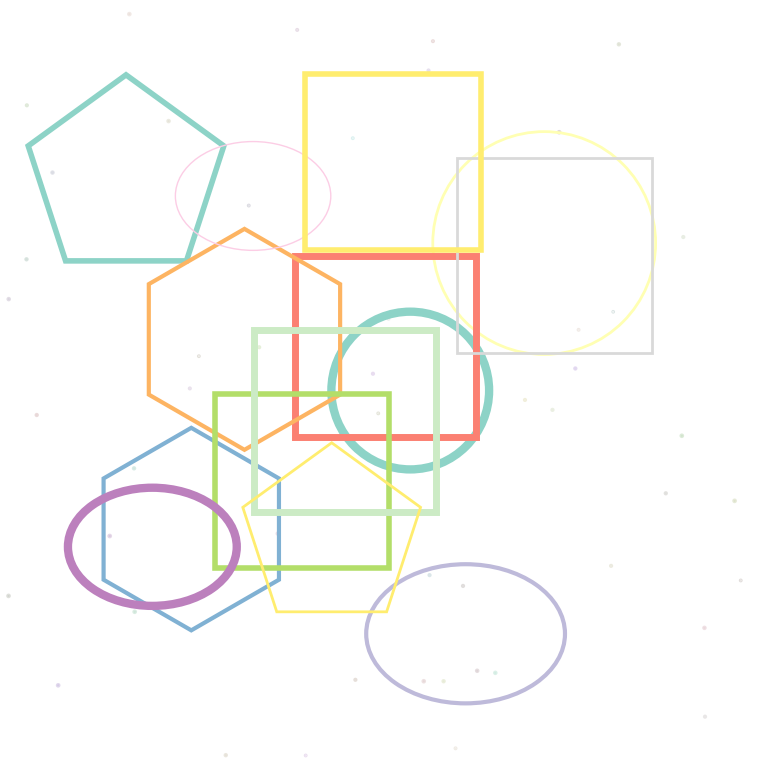[{"shape": "circle", "thickness": 3, "radius": 0.51, "center": [0.533, 0.493]}, {"shape": "pentagon", "thickness": 2, "radius": 0.67, "center": [0.164, 0.769]}, {"shape": "circle", "thickness": 1, "radius": 0.72, "center": [0.707, 0.684]}, {"shape": "oval", "thickness": 1.5, "radius": 0.65, "center": [0.605, 0.177]}, {"shape": "square", "thickness": 2.5, "radius": 0.59, "center": [0.501, 0.55]}, {"shape": "hexagon", "thickness": 1.5, "radius": 0.66, "center": [0.248, 0.313]}, {"shape": "hexagon", "thickness": 1.5, "radius": 0.72, "center": [0.317, 0.559]}, {"shape": "square", "thickness": 2, "radius": 0.57, "center": [0.392, 0.375]}, {"shape": "oval", "thickness": 0.5, "radius": 0.5, "center": [0.329, 0.746]}, {"shape": "square", "thickness": 1, "radius": 0.63, "center": [0.72, 0.668]}, {"shape": "oval", "thickness": 3, "radius": 0.55, "center": [0.198, 0.29]}, {"shape": "square", "thickness": 2.5, "radius": 0.59, "center": [0.448, 0.453]}, {"shape": "pentagon", "thickness": 1, "radius": 0.61, "center": [0.431, 0.304]}, {"shape": "square", "thickness": 2, "radius": 0.57, "center": [0.51, 0.79]}]